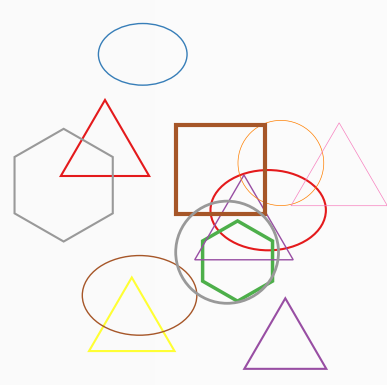[{"shape": "triangle", "thickness": 1.5, "radius": 0.66, "center": [0.271, 0.609]}, {"shape": "oval", "thickness": 1.5, "radius": 0.74, "center": [0.692, 0.454]}, {"shape": "oval", "thickness": 1, "radius": 0.57, "center": [0.368, 0.859]}, {"shape": "hexagon", "thickness": 2.5, "radius": 0.52, "center": [0.613, 0.322]}, {"shape": "triangle", "thickness": 1, "radius": 0.73, "center": [0.63, 0.399]}, {"shape": "triangle", "thickness": 1.5, "radius": 0.61, "center": [0.736, 0.103]}, {"shape": "circle", "thickness": 0.5, "radius": 0.55, "center": [0.725, 0.577]}, {"shape": "triangle", "thickness": 1.5, "radius": 0.64, "center": [0.34, 0.152]}, {"shape": "square", "thickness": 3, "radius": 0.58, "center": [0.568, 0.56]}, {"shape": "oval", "thickness": 1, "radius": 0.74, "center": [0.36, 0.233]}, {"shape": "triangle", "thickness": 0.5, "radius": 0.72, "center": [0.875, 0.537]}, {"shape": "circle", "thickness": 2, "radius": 0.66, "center": [0.586, 0.345]}, {"shape": "hexagon", "thickness": 1.5, "radius": 0.73, "center": [0.164, 0.519]}]